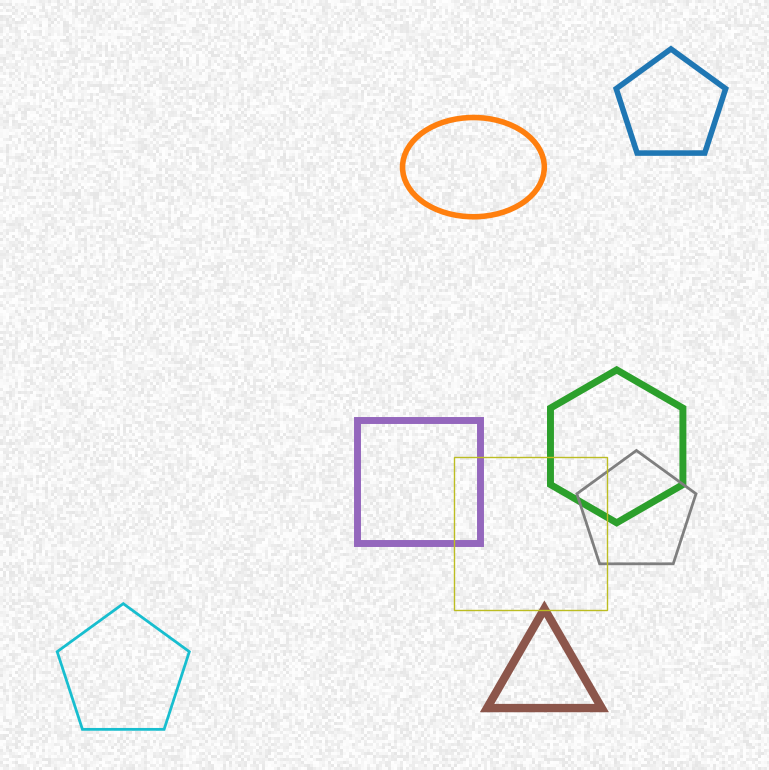[{"shape": "pentagon", "thickness": 2, "radius": 0.37, "center": [0.871, 0.862]}, {"shape": "oval", "thickness": 2, "radius": 0.46, "center": [0.615, 0.783]}, {"shape": "hexagon", "thickness": 2.5, "radius": 0.5, "center": [0.801, 0.42]}, {"shape": "square", "thickness": 2.5, "radius": 0.4, "center": [0.544, 0.375]}, {"shape": "triangle", "thickness": 3, "radius": 0.43, "center": [0.707, 0.123]}, {"shape": "pentagon", "thickness": 1, "radius": 0.41, "center": [0.827, 0.334]}, {"shape": "square", "thickness": 0.5, "radius": 0.5, "center": [0.689, 0.307]}, {"shape": "pentagon", "thickness": 1, "radius": 0.45, "center": [0.16, 0.126]}]